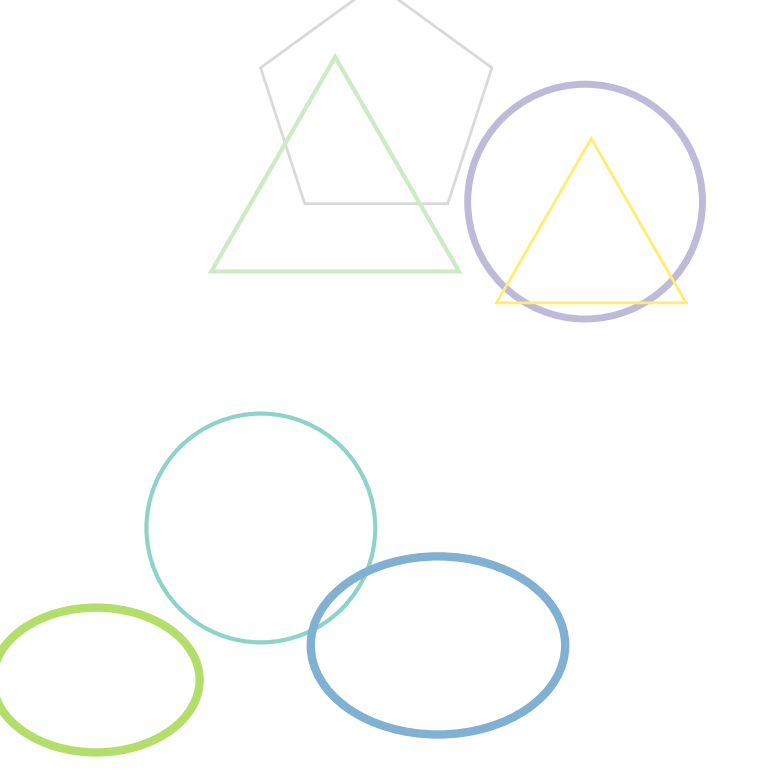[{"shape": "circle", "thickness": 1.5, "radius": 0.74, "center": [0.339, 0.314]}, {"shape": "circle", "thickness": 2.5, "radius": 0.76, "center": [0.76, 0.738]}, {"shape": "oval", "thickness": 3, "radius": 0.83, "center": [0.569, 0.162]}, {"shape": "oval", "thickness": 3, "radius": 0.67, "center": [0.125, 0.117]}, {"shape": "pentagon", "thickness": 1, "radius": 0.79, "center": [0.489, 0.863]}, {"shape": "triangle", "thickness": 1.5, "radius": 0.93, "center": [0.435, 0.74]}, {"shape": "triangle", "thickness": 1, "radius": 0.71, "center": [0.768, 0.678]}]